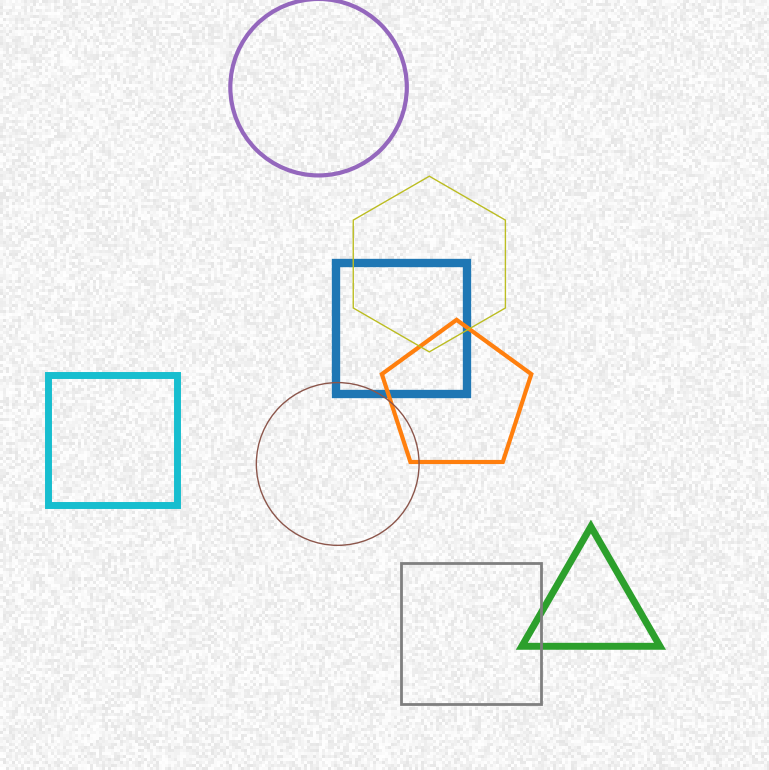[{"shape": "square", "thickness": 3, "radius": 0.43, "center": [0.522, 0.573]}, {"shape": "pentagon", "thickness": 1.5, "radius": 0.51, "center": [0.593, 0.483]}, {"shape": "triangle", "thickness": 2.5, "radius": 0.52, "center": [0.767, 0.212]}, {"shape": "circle", "thickness": 1.5, "radius": 0.57, "center": [0.414, 0.887]}, {"shape": "circle", "thickness": 0.5, "radius": 0.53, "center": [0.439, 0.397]}, {"shape": "square", "thickness": 1, "radius": 0.46, "center": [0.612, 0.177]}, {"shape": "hexagon", "thickness": 0.5, "radius": 0.57, "center": [0.558, 0.657]}, {"shape": "square", "thickness": 2.5, "radius": 0.42, "center": [0.146, 0.429]}]